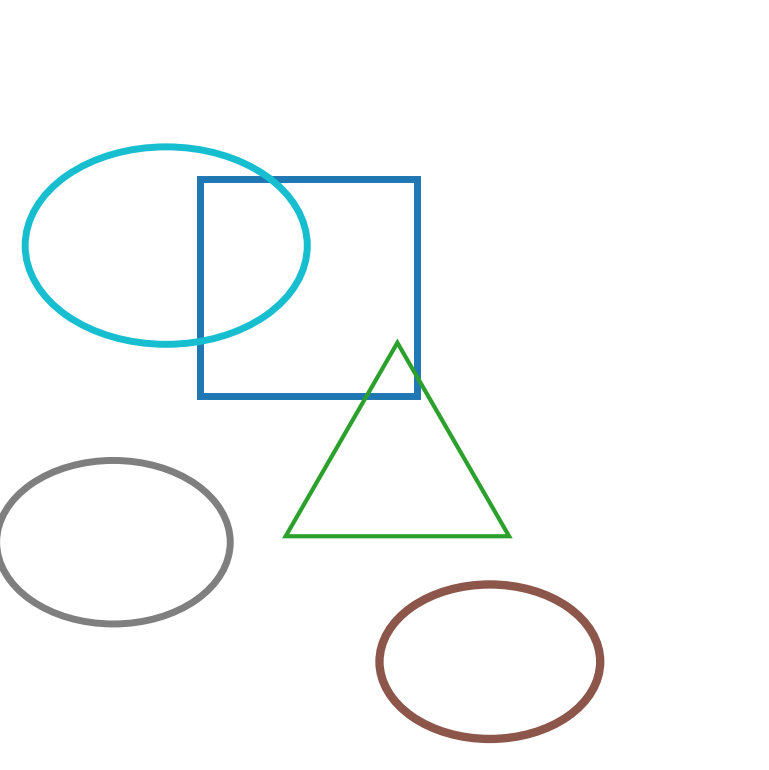[{"shape": "square", "thickness": 2.5, "radius": 0.7, "center": [0.401, 0.627]}, {"shape": "triangle", "thickness": 1.5, "radius": 0.84, "center": [0.516, 0.387]}, {"shape": "oval", "thickness": 3, "radius": 0.72, "center": [0.636, 0.141]}, {"shape": "oval", "thickness": 2.5, "radius": 0.76, "center": [0.147, 0.296]}, {"shape": "oval", "thickness": 2.5, "radius": 0.92, "center": [0.216, 0.681]}]